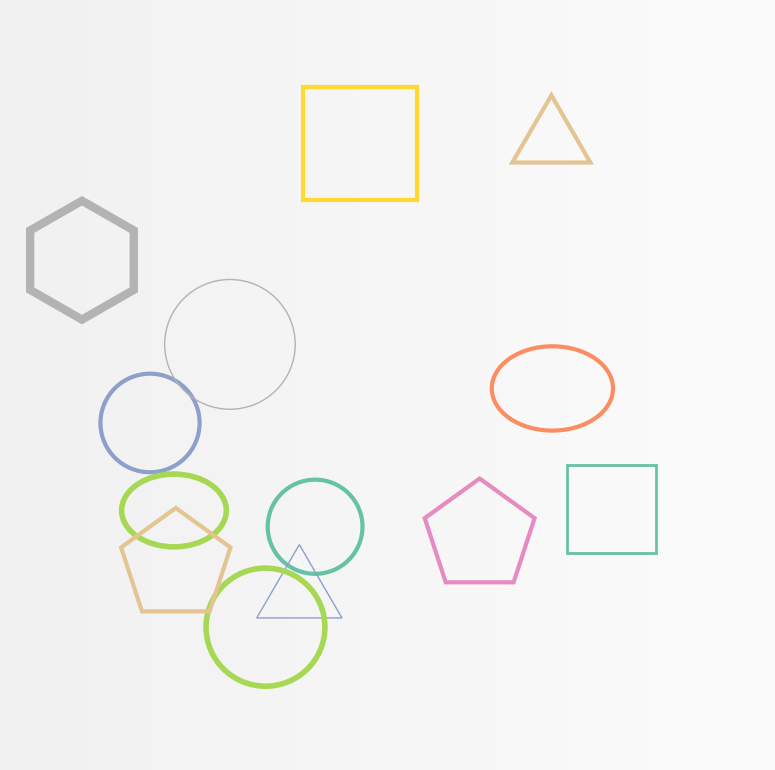[{"shape": "circle", "thickness": 1.5, "radius": 0.31, "center": [0.407, 0.316]}, {"shape": "square", "thickness": 1, "radius": 0.29, "center": [0.789, 0.339]}, {"shape": "oval", "thickness": 1.5, "radius": 0.39, "center": [0.713, 0.496]}, {"shape": "circle", "thickness": 1.5, "radius": 0.32, "center": [0.194, 0.451]}, {"shape": "triangle", "thickness": 0.5, "radius": 0.32, "center": [0.386, 0.229]}, {"shape": "pentagon", "thickness": 1.5, "radius": 0.37, "center": [0.619, 0.304]}, {"shape": "circle", "thickness": 2, "radius": 0.38, "center": [0.343, 0.185]}, {"shape": "oval", "thickness": 2, "radius": 0.34, "center": [0.224, 0.337]}, {"shape": "square", "thickness": 1.5, "radius": 0.37, "center": [0.464, 0.814]}, {"shape": "triangle", "thickness": 1.5, "radius": 0.29, "center": [0.711, 0.818]}, {"shape": "pentagon", "thickness": 1.5, "radius": 0.37, "center": [0.227, 0.266]}, {"shape": "circle", "thickness": 0.5, "radius": 0.42, "center": [0.297, 0.553]}, {"shape": "hexagon", "thickness": 3, "radius": 0.39, "center": [0.106, 0.662]}]